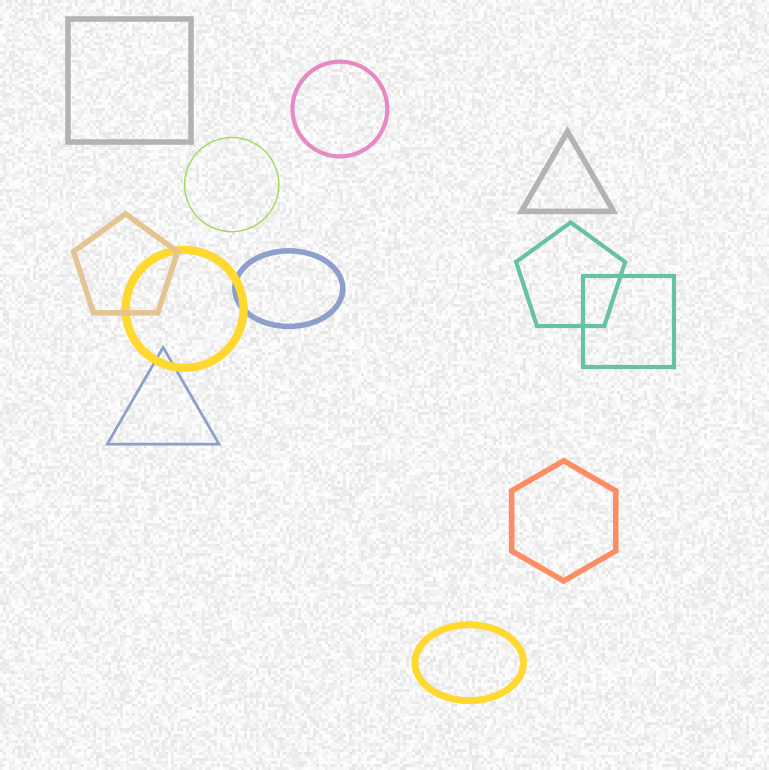[{"shape": "pentagon", "thickness": 1.5, "radius": 0.37, "center": [0.741, 0.637]}, {"shape": "square", "thickness": 1.5, "radius": 0.3, "center": [0.816, 0.583]}, {"shape": "hexagon", "thickness": 2, "radius": 0.39, "center": [0.732, 0.324]}, {"shape": "triangle", "thickness": 1, "radius": 0.42, "center": [0.212, 0.465]}, {"shape": "oval", "thickness": 2, "radius": 0.35, "center": [0.375, 0.625]}, {"shape": "circle", "thickness": 1.5, "radius": 0.31, "center": [0.441, 0.858]}, {"shape": "circle", "thickness": 0.5, "radius": 0.31, "center": [0.301, 0.76]}, {"shape": "oval", "thickness": 2.5, "radius": 0.35, "center": [0.609, 0.139]}, {"shape": "circle", "thickness": 3, "radius": 0.38, "center": [0.24, 0.599]}, {"shape": "pentagon", "thickness": 2, "radius": 0.36, "center": [0.163, 0.651]}, {"shape": "triangle", "thickness": 2, "radius": 0.35, "center": [0.737, 0.76]}, {"shape": "square", "thickness": 2, "radius": 0.4, "center": [0.168, 0.896]}]